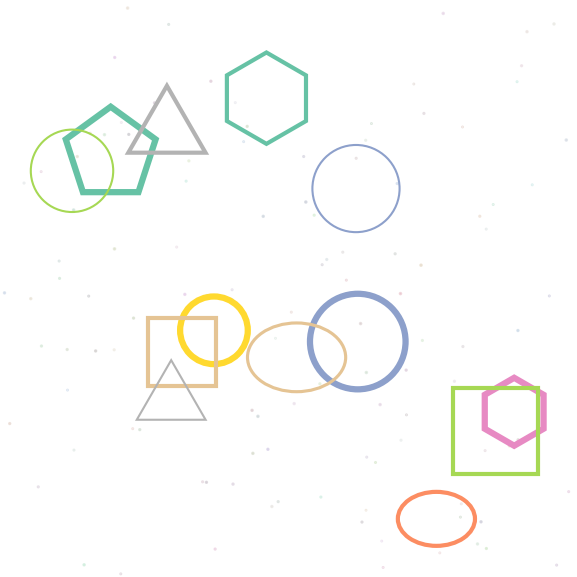[{"shape": "pentagon", "thickness": 3, "radius": 0.41, "center": [0.192, 0.733]}, {"shape": "hexagon", "thickness": 2, "radius": 0.4, "center": [0.461, 0.829]}, {"shape": "oval", "thickness": 2, "radius": 0.33, "center": [0.756, 0.101]}, {"shape": "circle", "thickness": 3, "radius": 0.41, "center": [0.62, 0.408]}, {"shape": "circle", "thickness": 1, "radius": 0.38, "center": [0.616, 0.673]}, {"shape": "hexagon", "thickness": 3, "radius": 0.29, "center": [0.89, 0.286]}, {"shape": "circle", "thickness": 1, "radius": 0.36, "center": [0.125, 0.703]}, {"shape": "square", "thickness": 2, "radius": 0.37, "center": [0.858, 0.253]}, {"shape": "circle", "thickness": 3, "radius": 0.29, "center": [0.37, 0.427]}, {"shape": "oval", "thickness": 1.5, "radius": 0.43, "center": [0.514, 0.38]}, {"shape": "square", "thickness": 2, "radius": 0.29, "center": [0.316, 0.39]}, {"shape": "triangle", "thickness": 2, "radius": 0.39, "center": [0.289, 0.773]}, {"shape": "triangle", "thickness": 1, "radius": 0.34, "center": [0.296, 0.307]}]